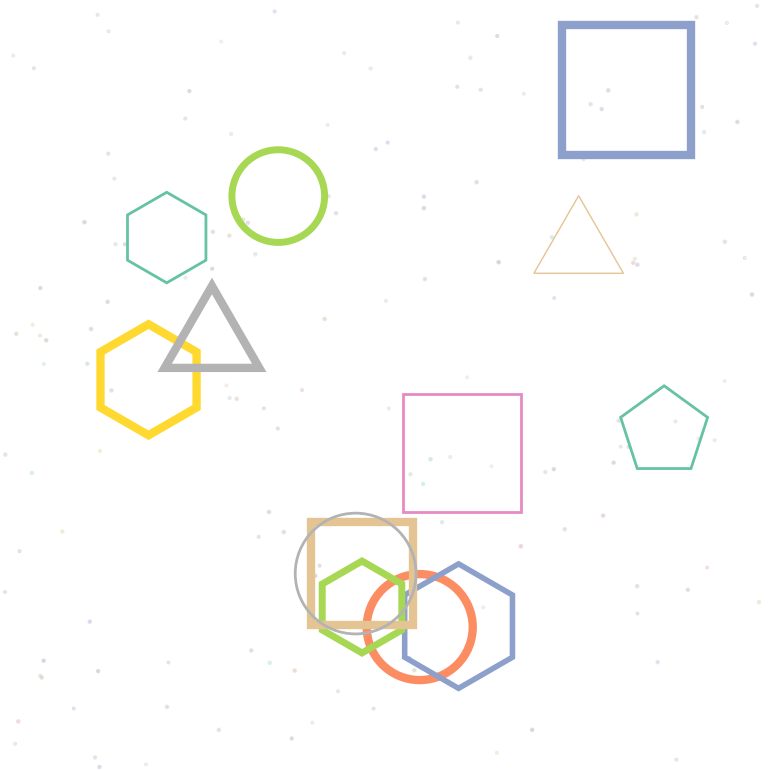[{"shape": "hexagon", "thickness": 1, "radius": 0.29, "center": [0.217, 0.691]}, {"shape": "pentagon", "thickness": 1, "radius": 0.3, "center": [0.862, 0.44]}, {"shape": "circle", "thickness": 3, "radius": 0.34, "center": [0.545, 0.186]}, {"shape": "hexagon", "thickness": 2, "radius": 0.4, "center": [0.596, 0.187]}, {"shape": "square", "thickness": 3, "radius": 0.42, "center": [0.813, 0.883]}, {"shape": "square", "thickness": 1, "radius": 0.38, "center": [0.6, 0.412]}, {"shape": "circle", "thickness": 2.5, "radius": 0.3, "center": [0.361, 0.745]}, {"shape": "hexagon", "thickness": 2.5, "radius": 0.3, "center": [0.47, 0.212]}, {"shape": "hexagon", "thickness": 3, "radius": 0.36, "center": [0.193, 0.507]}, {"shape": "triangle", "thickness": 0.5, "radius": 0.34, "center": [0.751, 0.679]}, {"shape": "square", "thickness": 3, "radius": 0.33, "center": [0.47, 0.255]}, {"shape": "triangle", "thickness": 3, "radius": 0.35, "center": [0.275, 0.558]}, {"shape": "circle", "thickness": 1, "radius": 0.39, "center": [0.462, 0.255]}]